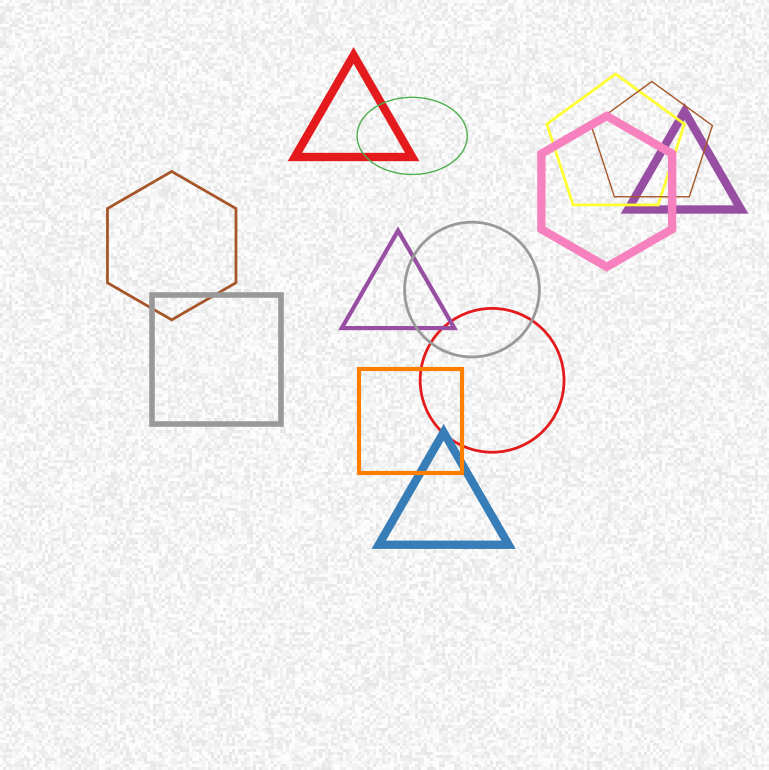[{"shape": "circle", "thickness": 1, "radius": 0.47, "center": [0.639, 0.506]}, {"shape": "triangle", "thickness": 3, "radius": 0.44, "center": [0.459, 0.84]}, {"shape": "triangle", "thickness": 3, "radius": 0.49, "center": [0.576, 0.341]}, {"shape": "oval", "thickness": 0.5, "radius": 0.36, "center": [0.535, 0.824]}, {"shape": "triangle", "thickness": 1.5, "radius": 0.42, "center": [0.517, 0.616]}, {"shape": "triangle", "thickness": 3, "radius": 0.42, "center": [0.889, 0.77]}, {"shape": "square", "thickness": 1.5, "radius": 0.34, "center": [0.533, 0.454]}, {"shape": "pentagon", "thickness": 1, "radius": 0.47, "center": [0.8, 0.81]}, {"shape": "hexagon", "thickness": 1, "radius": 0.48, "center": [0.223, 0.681]}, {"shape": "pentagon", "thickness": 0.5, "radius": 0.41, "center": [0.847, 0.811]}, {"shape": "hexagon", "thickness": 3, "radius": 0.49, "center": [0.788, 0.751]}, {"shape": "square", "thickness": 2, "radius": 0.42, "center": [0.281, 0.533]}, {"shape": "circle", "thickness": 1, "radius": 0.44, "center": [0.613, 0.624]}]